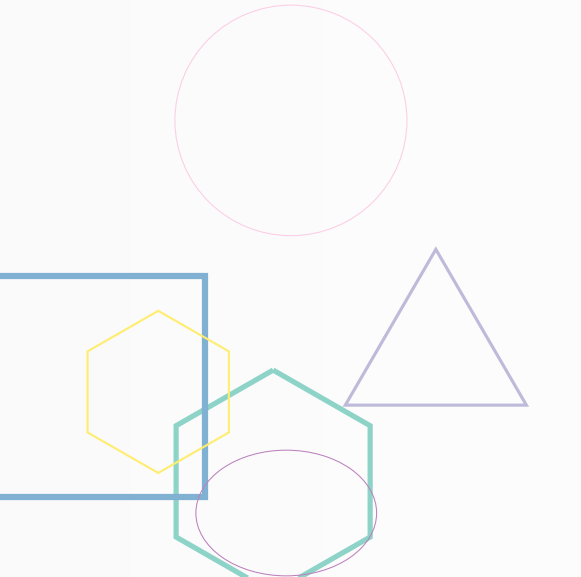[{"shape": "hexagon", "thickness": 2.5, "radius": 0.96, "center": [0.47, 0.166]}, {"shape": "triangle", "thickness": 1.5, "radius": 0.9, "center": [0.75, 0.388]}, {"shape": "square", "thickness": 3, "radius": 0.96, "center": [0.162, 0.33]}, {"shape": "circle", "thickness": 0.5, "radius": 1.0, "center": [0.501, 0.791]}, {"shape": "oval", "thickness": 0.5, "radius": 0.78, "center": [0.492, 0.111]}, {"shape": "hexagon", "thickness": 1, "radius": 0.7, "center": [0.272, 0.321]}]